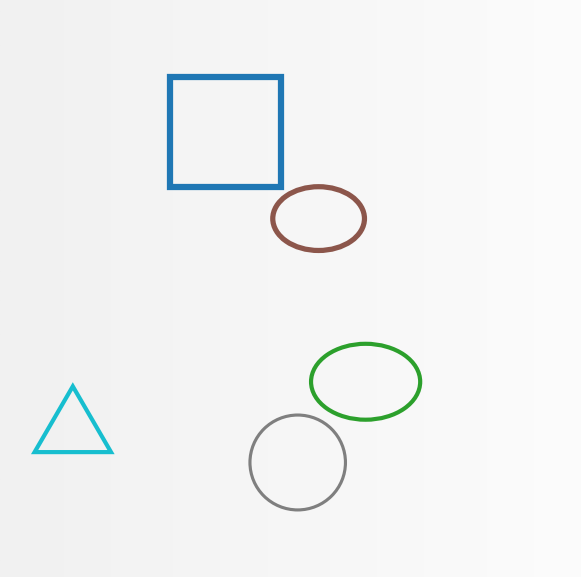[{"shape": "square", "thickness": 3, "radius": 0.48, "center": [0.388, 0.77]}, {"shape": "oval", "thickness": 2, "radius": 0.47, "center": [0.629, 0.338]}, {"shape": "oval", "thickness": 2.5, "radius": 0.39, "center": [0.548, 0.621]}, {"shape": "circle", "thickness": 1.5, "radius": 0.41, "center": [0.512, 0.198]}, {"shape": "triangle", "thickness": 2, "radius": 0.38, "center": [0.125, 0.254]}]